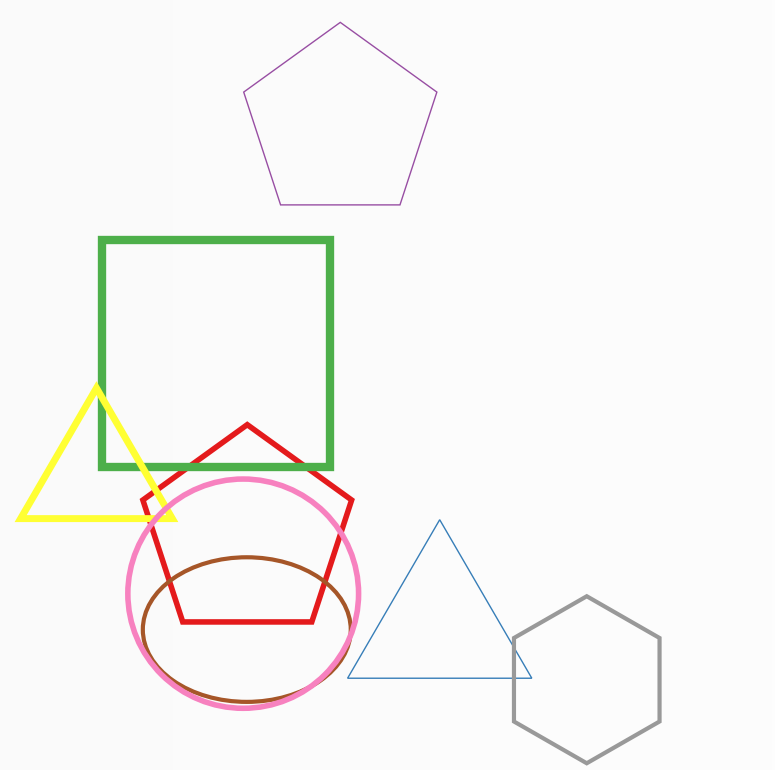[{"shape": "pentagon", "thickness": 2, "radius": 0.71, "center": [0.319, 0.307]}, {"shape": "triangle", "thickness": 0.5, "radius": 0.69, "center": [0.567, 0.188]}, {"shape": "square", "thickness": 3, "radius": 0.74, "center": [0.279, 0.541]}, {"shape": "pentagon", "thickness": 0.5, "radius": 0.66, "center": [0.439, 0.84]}, {"shape": "triangle", "thickness": 2.5, "radius": 0.57, "center": [0.124, 0.383]}, {"shape": "oval", "thickness": 1.5, "radius": 0.67, "center": [0.318, 0.182]}, {"shape": "circle", "thickness": 2, "radius": 0.74, "center": [0.314, 0.229]}, {"shape": "hexagon", "thickness": 1.5, "radius": 0.54, "center": [0.757, 0.117]}]